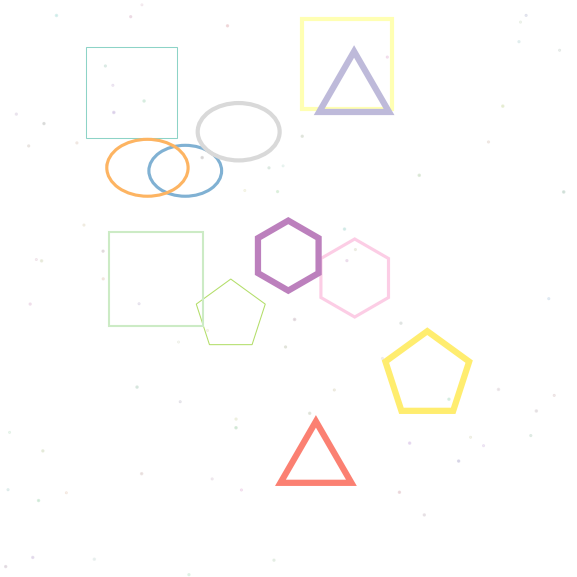[{"shape": "square", "thickness": 0.5, "radius": 0.39, "center": [0.228, 0.839]}, {"shape": "square", "thickness": 2, "radius": 0.39, "center": [0.601, 0.888]}, {"shape": "triangle", "thickness": 3, "radius": 0.35, "center": [0.613, 0.84]}, {"shape": "triangle", "thickness": 3, "radius": 0.35, "center": [0.547, 0.199]}, {"shape": "oval", "thickness": 1.5, "radius": 0.31, "center": [0.321, 0.703]}, {"shape": "oval", "thickness": 1.5, "radius": 0.35, "center": [0.255, 0.709]}, {"shape": "pentagon", "thickness": 0.5, "radius": 0.31, "center": [0.4, 0.453]}, {"shape": "hexagon", "thickness": 1.5, "radius": 0.34, "center": [0.614, 0.518]}, {"shape": "oval", "thickness": 2, "radius": 0.35, "center": [0.413, 0.771]}, {"shape": "hexagon", "thickness": 3, "radius": 0.3, "center": [0.499, 0.557]}, {"shape": "square", "thickness": 1, "radius": 0.41, "center": [0.269, 0.517]}, {"shape": "pentagon", "thickness": 3, "radius": 0.38, "center": [0.74, 0.349]}]